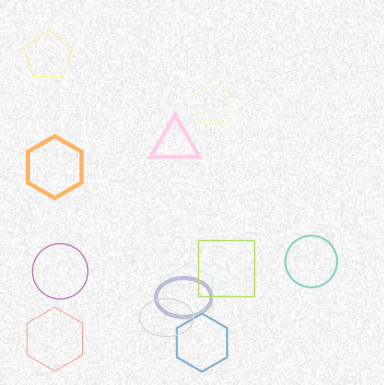[{"shape": "circle", "thickness": 1.5, "radius": 0.34, "center": [0.808, 0.321]}, {"shape": "pentagon", "thickness": 0.5, "radius": 0.29, "center": [0.553, 0.729]}, {"shape": "oval", "thickness": 3, "radius": 0.36, "center": [0.477, 0.227]}, {"shape": "hexagon", "thickness": 0.5, "radius": 0.42, "center": [0.142, 0.119]}, {"shape": "hexagon", "thickness": 1.5, "radius": 0.38, "center": [0.525, 0.11]}, {"shape": "hexagon", "thickness": 3, "radius": 0.4, "center": [0.142, 0.566]}, {"shape": "square", "thickness": 1, "radius": 0.37, "center": [0.587, 0.304]}, {"shape": "triangle", "thickness": 3, "radius": 0.36, "center": [0.455, 0.629]}, {"shape": "oval", "thickness": 1, "radius": 0.35, "center": [0.432, 0.175]}, {"shape": "circle", "thickness": 1, "radius": 0.36, "center": [0.156, 0.295]}, {"shape": "hexagon", "thickness": 0.5, "radius": 0.37, "center": [0.489, 0.243]}, {"shape": "pentagon", "thickness": 0.5, "radius": 0.33, "center": [0.126, 0.855]}]